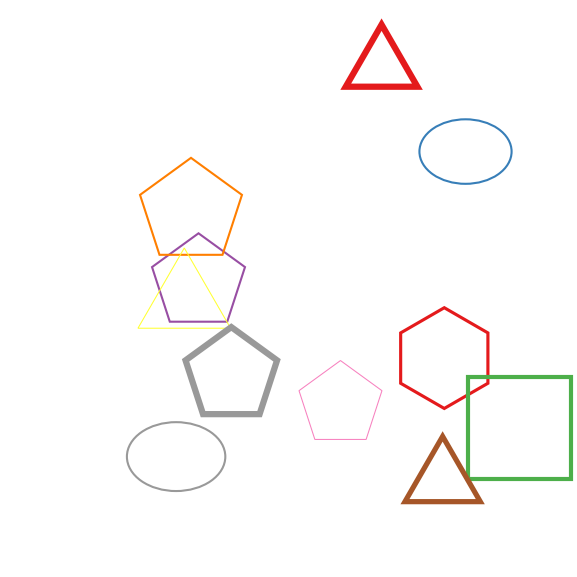[{"shape": "triangle", "thickness": 3, "radius": 0.36, "center": [0.661, 0.885]}, {"shape": "hexagon", "thickness": 1.5, "radius": 0.44, "center": [0.769, 0.379]}, {"shape": "oval", "thickness": 1, "radius": 0.4, "center": [0.806, 0.737]}, {"shape": "square", "thickness": 2, "radius": 0.44, "center": [0.899, 0.258]}, {"shape": "pentagon", "thickness": 1, "radius": 0.42, "center": [0.344, 0.511]}, {"shape": "pentagon", "thickness": 1, "radius": 0.46, "center": [0.331, 0.633]}, {"shape": "triangle", "thickness": 0.5, "radius": 0.46, "center": [0.319, 0.477]}, {"shape": "triangle", "thickness": 2.5, "radius": 0.38, "center": [0.766, 0.168]}, {"shape": "pentagon", "thickness": 0.5, "radius": 0.38, "center": [0.59, 0.299]}, {"shape": "pentagon", "thickness": 3, "radius": 0.42, "center": [0.401, 0.349]}, {"shape": "oval", "thickness": 1, "radius": 0.43, "center": [0.305, 0.208]}]